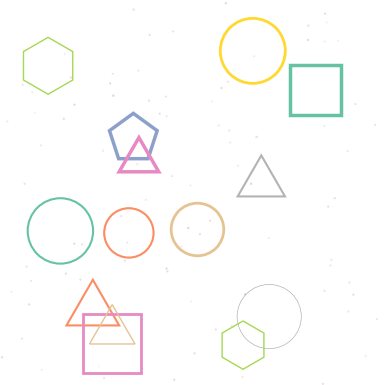[{"shape": "square", "thickness": 2.5, "radius": 0.33, "center": [0.82, 0.766]}, {"shape": "circle", "thickness": 1.5, "radius": 0.42, "center": [0.157, 0.4]}, {"shape": "triangle", "thickness": 1.5, "radius": 0.4, "center": [0.241, 0.194]}, {"shape": "circle", "thickness": 1.5, "radius": 0.32, "center": [0.335, 0.395]}, {"shape": "pentagon", "thickness": 2.5, "radius": 0.33, "center": [0.346, 0.64]}, {"shape": "square", "thickness": 2, "radius": 0.38, "center": [0.291, 0.108]}, {"shape": "triangle", "thickness": 2.5, "radius": 0.3, "center": [0.361, 0.583]}, {"shape": "hexagon", "thickness": 1, "radius": 0.37, "center": [0.125, 0.829]}, {"shape": "hexagon", "thickness": 1, "radius": 0.31, "center": [0.631, 0.104]}, {"shape": "circle", "thickness": 2, "radius": 0.42, "center": [0.657, 0.868]}, {"shape": "circle", "thickness": 2, "radius": 0.34, "center": [0.513, 0.404]}, {"shape": "triangle", "thickness": 1, "radius": 0.34, "center": [0.291, 0.141]}, {"shape": "circle", "thickness": 0.5, "radius": 0.42, "center": [0.699, 0.178]}, {"shape": "triangle", "thickness": 1.5, "radius": 0.35, "center": [0.679, 0.525]}]